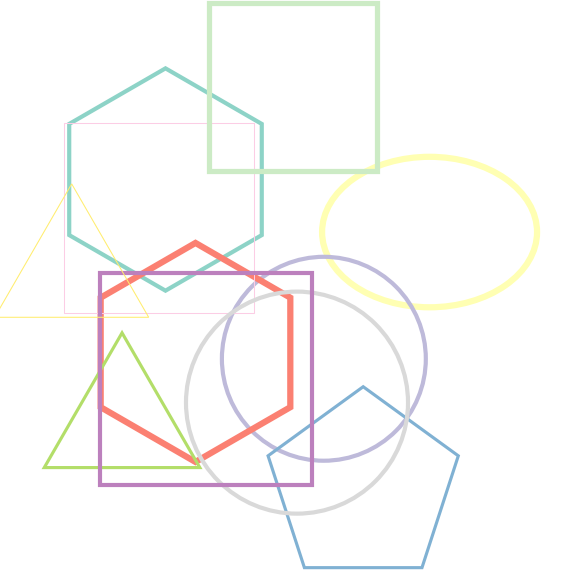[{"shape": "hexagon", "thickness": 2, "radius": 0.96, "center": [0.287, 0.688]}, {"shape": "oval", "thickness": 3, "radius": 0.93, "center": [0.744, 0.597]}, {"shape": "circle", "thickness": 2, "radius": 0.88, "center": [0.561, 0.378]}, {"shape": "hexagon", "thickness": 3, "radius": 0.95, "center": [0.339, 0.389]}, {"shape": "pentagon", "thickness": 1.5, "radius": 0.87, "center": [0.629, 0.156]}, {"shape": "triangle", "thickness": 1.5, "radius": 0.78, "center": [0.211, 0.267]}, {"shape": "square", "thickness": 0.5, "radius": 0.82, "center": [0.276, 0.622]}, {"shape": "circle", "thickness": 2, "radius": 0.96, "center": [0.514, 0.302]}, {"shape": "square", "thickness": 2, "radius": 0.92, "center": [0.357, 0.343]}, {"shape": "square", "thickness": 2.5, "radius": 0.73, "center": [0.507, 0.848]}, {"shape": "triangle", "thickness": 0.5, "radius": 0.77, "center": [0.124, 0.527]}]